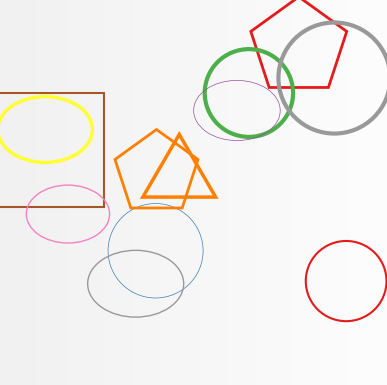[{"shape": "circle", "thickness": 1.5, "radius": 0.52, "center": [0.893, 0.27]}, {"shape": "pentagon", "thickness": 2, "radius": 0.65, "center": [0.771, 0.878]}, {"shape": "circle", "thickness": 0.5, "radius": 0.61, "center": [0.402, 0.349]}, {"shape": "circle", "thickness": 3, "radius": 0.57, "center": [0.642, 0.758]}, {"shape": "oval", "thickness": 0.5, "radius": 0.56, "center": [0.611, 0.713]}, {"shape": "pentagon", "thickness": 2, "radius": 0.56, "center": [0.404, 0.551]}, {"shape": "triangle", "thickness": 2.5, "radius": 0.54, "center": [0.463, 0.542]}, {"shape": "oval", "thickness": 2.5, "radius": 0.61, "center": [0.116, 0.664]}, {"shape": "square", "thickness": 1.5, "radius": 0.75, "center": [0.119, 0.61]}, {"shape": "oval", "thickness": 1, "radius": 0.54, "center": [0.175, 0.444]}, {"shape": "oval", "thickness": 1, "radius": 0.62, "center": [0.35, 0.263]}, {"shape": "circle", "thickness": 3, "radius": 0.72, "center": [0.863, 0.797]}]